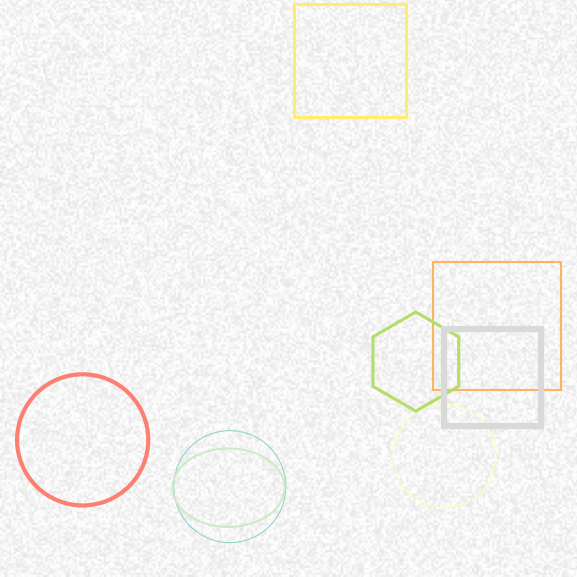[{"shape": "circle", "thickness": 0.5, "radius": 0.48, "center": [0.398, 0.156]}, {"shape": "circle", "thickness": 0.5, "radius": 0.45, "center": [0.77, 0.21]}, {"shape": "circle", "thickness": 2, "radius": 0.57, "center": [0.143, 0.237]}, {"shape": "square", "thickness": 1, "radius": 0.56, "center": [0.86, 0.435]}, {"shape": "hexagon", "thickness": 1.5, "radius": 0.43, "center": [0.72, 0.373]}, {"shape": "square", "thickness": 3, "radius": 0.42, "center": [0.852, 0.346]}, {"shape": "oval", "thickness": 1, "radius": 0.49, "center": [0.396, 0.155]}, {"shape": "square", "thickness": 1.5, "radius": 0.49, "center": [0.606, 0.894]}]